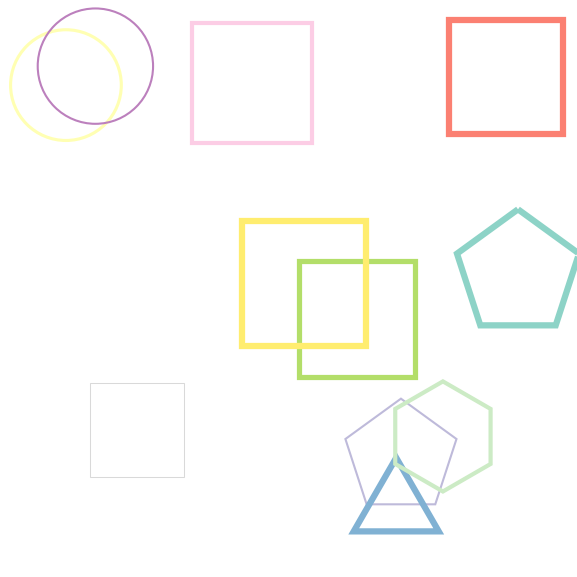[{"shape": "pentagon", "thickness": 3, "radius": 0.56, "center": [0.897, 0.526]}, {"shape": "circle", "thickness": 1.5, "radius": 0.48, "center": [0.114, 0.852]}, {"shape": "pentagon", "thickness": 1, "radius": 0.51, "center": [0.694, 0.208]}, {"shape": "square", "thickness": 3, "radius": 0.49, "center": [0.877, 0.865]}, {"shape": "triangle", "thickness": 3, "radius": 0.42, "center": [0.686, 0.121]}, {"shape": "square", "thickness": 2.5, "radius": 0.5, "center": [0.618, 0.446]}, {"shape": "square", "thickness": 2, "radius": 0.52, "center": [0.436, 0.855]}, {"shape": "square", "thickness": 0.5, "radius": 0.41, "center": [0.237, 0.254]}, {"shape": "circle", "thickness": 1, "radius": 0.5, "center": [0.165, 0.885]}, {"shape": "hexagon", "thickness": 2, "radius": 0.48, "center": [0.767, 0.243]}, {"shape": "square", "thickness": 3, "radius": 0.54, "center": [0.526, 0.508]}]